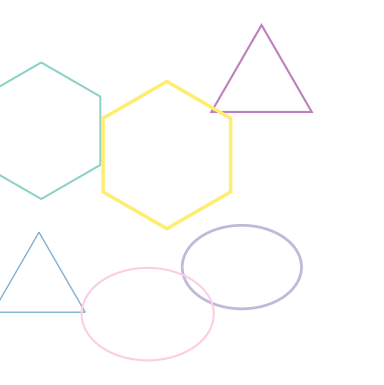[{"shape": "hexagon", "thickness": 1.5, "radius": 0.89, "center": [0.107, 0.66]}, {"shape": "oval", "thickness": 2, "radius": 0.77, "center": [0.628, 0.306]}, {"shape": "triangle", "thickness": 1, "radius": 0.69, "center": [0.101, 0.258]}, {"shape": "oval", "thickness": 1.5, "radius": 0.86, "center": [0.384, 0.184]}, {"shape": "triangle", "thickness": 1.5, "radius": 0.75, "center": [0.679, 0.784]}, {"shape": "hexagon", "thickness": 2.5, "radius": 0.96, "center": [0.433, 0.597]}]